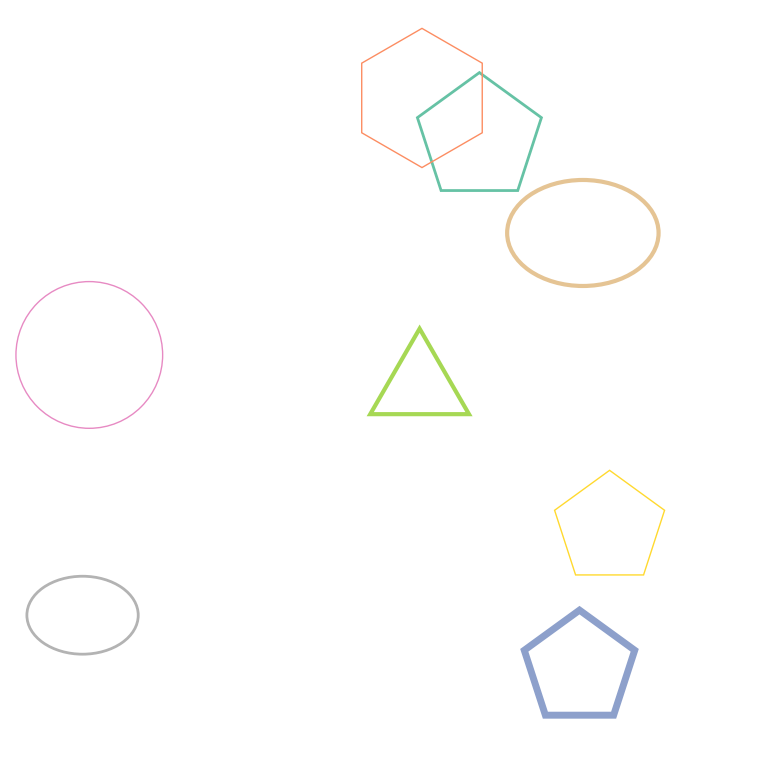[{"shape": "pentagon", "thickness": 1, "radius": 0.42, "center": [0.623, 0.821]}, {"shape": "hexagon", "thickness": 0.5, "radius": 0.45, "center": [0.548, 0.873]}, {"shape": "pentagon", "thickness": 2.5, "radius": 0.38, "center": [0.753, 0.132]}, {"shape": "circle", "thickness": 0.5, "radius": 0.48, "center": [0.116, 0.539]}, {"shape": "triangle", "thickness": 1.5, "radius": 0.37, "center": [0.545, 0.499]}, {"shape": "pentagon", "thickness": 0.5, "radius": 0.38, "center": [0.792, 0.314]}, {"shape": "oval", "thickness": 1.5, "radius": 0.49, "center": [0.757, 0.697]}, {"shape": "oval", "thickness": 1, "radius": 0.36, "center": [0.107, 0.201]}]